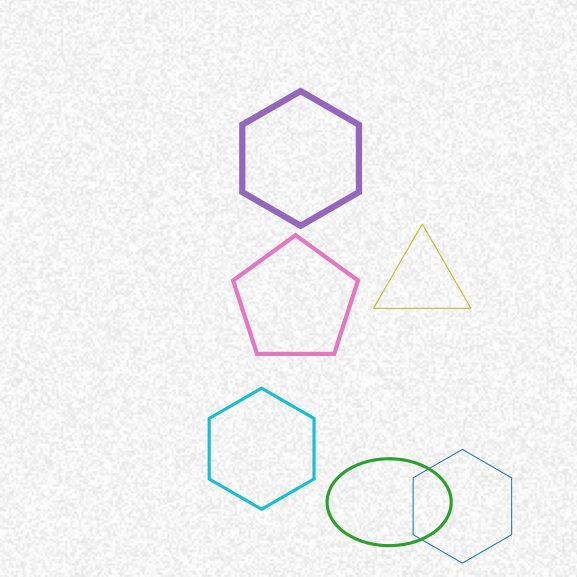[{"shape": "hexagon", "thickness": 0.5, "radius": 0.49, "center": [0.801, 0.122]}, {"shape": "oval", "thickness": 1.5, "radius": 0.54, "center": [0.674, 0.129]}, {"shape": "hexagon", "thickness": 3, "radius": 0.58, "center": [0.521, 0.725]}, {"shape": "pentagon", "thickness": 2, "radius": 0.57, "center": [0.512, 0.478]}, {"shape": "triangle", "thickness": 0.5, "radius": 0.49, "center": [0.731, 0.514]}, {"shape": "hexagon", "thickness": 1.5, "radius": 0.52, "center": [0.453, 0.222]}]